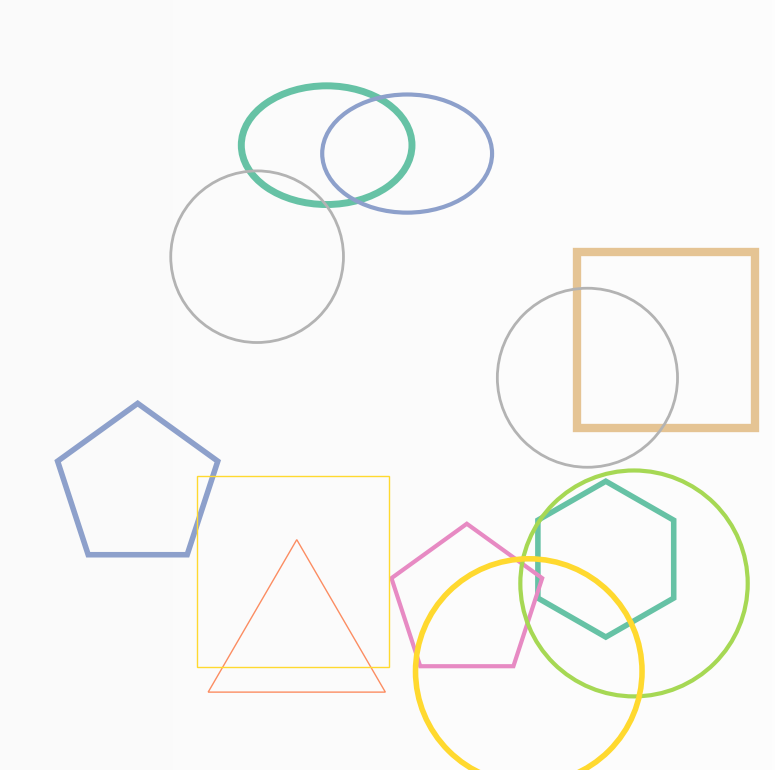[{"shape": "oval", "thickness": 2.5, "radius": 0.55, "center": [0.421, 0.811]}, {"shape": "hexagon", "thickness": 2, "radius": 0.51, "center": [0.782, 0.274]}, {"shape": "triangle", "thickness": 0.5, "radius": 0.66, "center": [0.383, 0.167]}, {"shape": "oval", "thickness": 1.5, "radius": 0.55, "center": [0.525, 0.801]}, {"shape": "pentagon", "thickness": 2, "radius": 0.54, "center": [0.178, 0.367]}, {"shape": "pentagon", "thickness": 1.5, "radius": 0.51, "center": [0.602, 0.218]}, {"shape": "circle", "thickness": 1.5, "radius": 0.73, "center": [0.818, 0.242]}, {"shape": "circle", "thickness": 2, "radius": 0.73, "center": [0.682, 0.128]}, {"shape": "square", "thickness": 0.5, "radius": 0.62, "center": [0.378, 0.258]}, {"shape": "square", "thickness": 3, "radius": 0.57, "center": [0.859, 0.559]}, {"shape": "circle", "thickness": 1, "radius": 0.58, "center": [0.758, 0.509]}, {"shape": "circle", "thickness": 1, "radius": 0.56, "center": [0.332, 0.667]}]